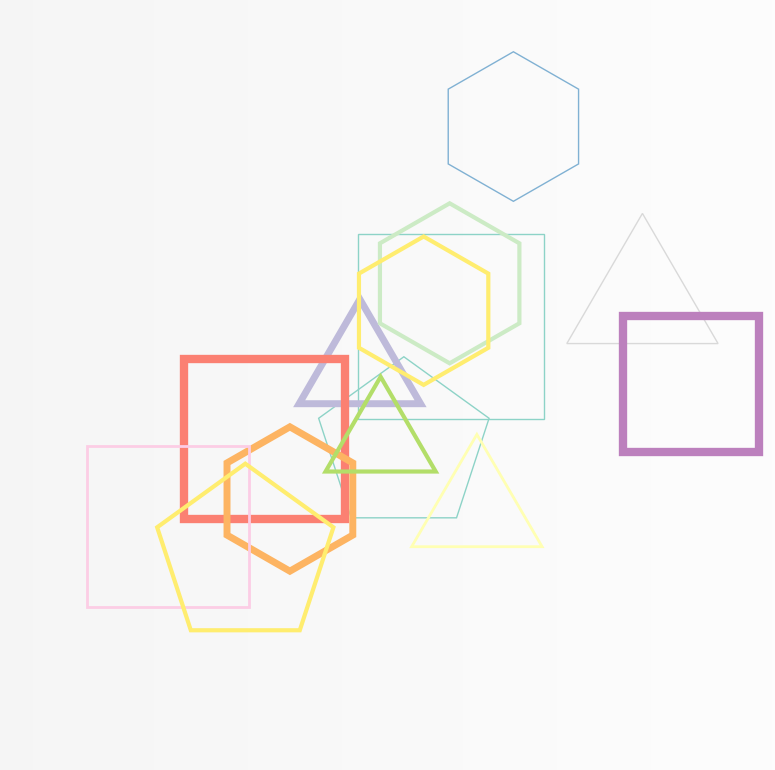[{"shape": "square", "thickness": 0.5, "radius": 0.6, "center": [0.582, 0.576]}, {"shape": "pentagon", "thickness": 0.5, "radius": 0.58, "center": [0.521, 0.421]}, {"shape": "triangle", "thickness": 1, "radius": 0.49, "center": [0.615, 0.339]}, {"shape": "triangle", "thickness": 2.5, "radius": 0.45, "center": [0.464, 0.521]}, {"shape": "square", "thickness": 3, "radius": 0.52, "center": [0.342, 0.43]}, {"shape": "hexagon", "thickness": 0.5, "radius": 0.49, "center": [0.662, 0.836]}, {"shape": "hexagon", "thickness": 2.5, "radius": 0.47, "center": [0.374, 0.352]}, {"shape": "triangle", "thickness": 1.5, "radius": 0.41, "center": [0.491, 0.429]}, {"shape": "square", "thickness": 1, "radius": 0.52, "center": [0.217, 0.316]}, {"shape": "triangle", "thickness": 0.5, "radius": 0.56, "center": [0.829, 0.61]}, {"shape": "square", "thickness": 3, "radius": 0.44, "center": [0.892, 0.501]}, {"shape": "hexagon", "thickness": 1.5, "radius": 0.52, "center": [0.58, 0.632]}, {"shape": "pentagon", "thickness": 1.5, "radius": 0.6, "center": [0.317, 0.278]}, {"shape": "hexagon", "thickness": 1.5, "radius": 0.48, "center": [0.547, 0.597]}]